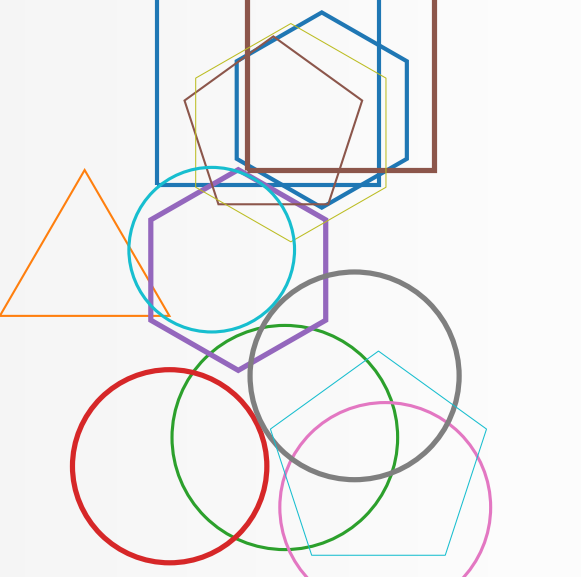[{"shape": "hexagon", "thickness": 2, "radius": 0.84, "center": [0.554, 0.809]}, {"shape": "square", "thickness": 2, "radius": 0.96, "center": [0.461, 0.871]}, {"shape": "triangle", "thickness": 1, "radius": 0.84, "center": [0.146, 0.536]}, {"shape": "circle", "thickness": 1.5, "radius": 0.97, "center": [0.49, 0.242]}, {"shape": "circle", "thickness": 2.5, "radius": 0.84, "center": [0.292, 0.192]}, {"shape": "hexagon", "thickness": 2.5, "radius": 0.87, "center": [0.41, 0.532]}, {"shape": "square", "thickness": 2.5, "radius": 0.8, "center": [0.586, 0.866]}, {"shape": "pentagon", "thickness": 1, "radius": 0.8, "center": [0.47, 0.775]}, {"shape": "circle", "thickness": 1.5, "radius": 0.91, "center": [0.663, 0.121]}, {"shape": "circle", "thickness": 2.5, "radius": 0.9, "center": [0.61, 0.348]}, {"shape": "hexagon", "thickness": 0.5, "radius": 0.94, "center": [0.5, 0.769]}, {"shape": "circle", "thickness": 1.5, "radius": 0.71, "center": [0.364, 0.567]}, {"shape": "pentagon", "thickness": 0.5, "radius": 0.98, "center": [0.651, 0.196]}]